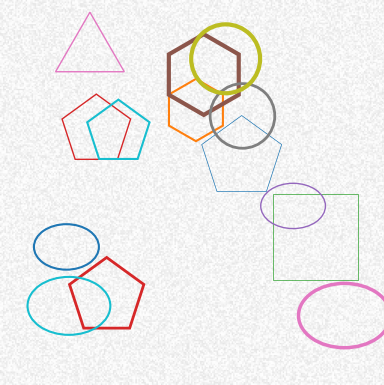[{"shape": "oval", "thickness": 1.5, "radius": 0.42, "center": [0.173, 0.359]}, {"shape": "pentagon", "thickness": 0.5, "radius": 0.55, "center": [0.628, 0.591]}, {"shape": "hexagon", "thickness": 1.5, "radius": 0.4, "center": [0.509, 0.714]}, {"shape": "square", "thickness": 0.5, "radius": 0.56, "center": [0.82, 0.384]}, {"shape": "pentagon", "thickness": 1, "radius": 0.47, "center": [0.25, 0.662]}, {"shape": "pentagon", "thickness": 2, "radius": 0.51, "center": [0.277, 0.23]}, {"shape": "oval", "thickness": 1, "radius": 0.42, "center": [0.761, 0.465]}, {"shape": "hexagon", "thickness": 3, "radius": 0.52, "center": [0.529, 0.806]}, {"shape": "triangle", "thickness": 1, "radius": 0.52, "center": [0.234, 0.865]}, {"shape": "oval", "thickness": 2.5, "radius": 0.6, "center": [0.895, 0.18]}, {"shape": "circle", "thickness": 2, "radius": 0.42, "center": [0.63, 0.699]}, {"shape": "circle", "thickness": 3, "radius": 0.45, "center": [0.586, 0.847]}, {"shape": "pentagon", "thickness": 1.5, "radius": 0.43, "center": [0.307, 0.656]}, {"shape": "oval", "thickness": 1.5, "radius": 0.54, "center": [0.179, 0.206]}]